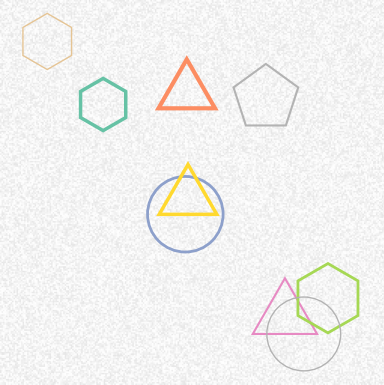[{"shape": "hexagon", "thickness": 2.5, "radius": 0.34, "center": [0.268, 0.729]}, {"shape": "triangle", "thickness": 3, "radius": 0.42, "center": [0.485, 0.761]}, {"shape": "circle", "thickness": 2, "radius": 0.49, "center": [0.481, 0.444]}, {"shape": "triangle", "thickness": 1.5, "radius": 0.48, "center": [0.74, 0.181]}, {"shape": "hexagon", "thickness": 2, "radius": 0.45, "center": [0.852, 0.225]}, {"shape": "triangle", "thickness": 2.5, "radius": 0.43, "center": [0.488, 0.486]}, {"shape": "hexagon", "thickness": 1, "radius": 0.36, "center": [0.123, 0.892]}, {"shape": "circle", "thickness": 1, "radius": 0.48, "center": [0.789, 0.133]}, {"shape": "pentagon", "thickness": 1.5, "radius": 0.44, "center": [0.691, 0.746]}]